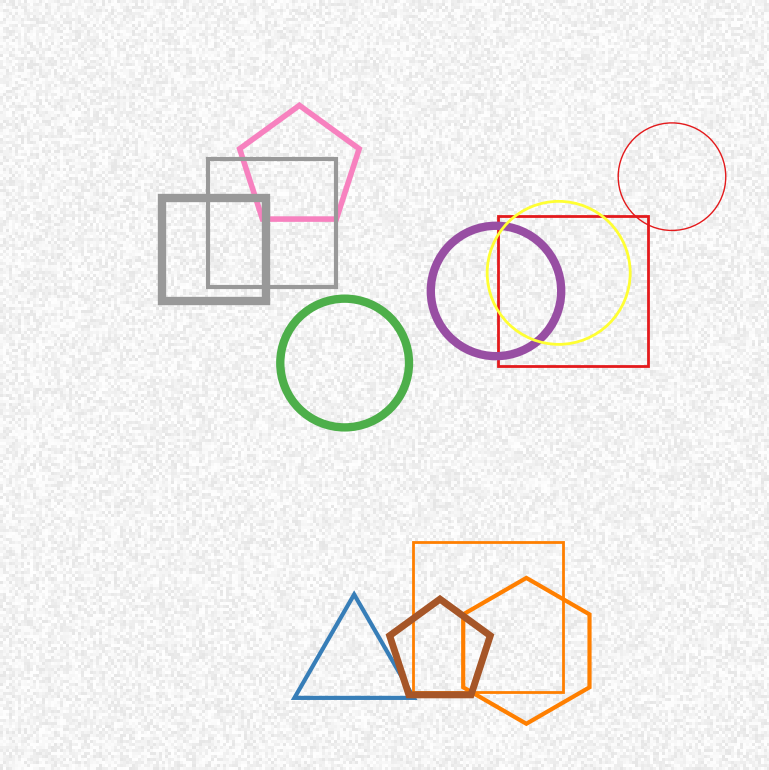[{"shape": "square", "thickness": 1, "radius": 0.49, "center": [0.744, 0.622]}, {"shape": "circle", "thickness": 0.5, "radius": 0.35, "center": [0.873, 0.771]}, {"shape": "triangle", "thickness": 1.5, "radius": 0.45, "center": [0.46, 0.138]}, {"shape": "circle", "thickness": 3, "radius": 0.42, "center": [0.448, 0.529]}, {"shape": "circle", "thickness": 3, "radius": 0.42, "center": [0.644, 0.622]}, {"shape": "square", "thickness": 1, "radius": 0.49, "center": [0.634, 0.198]}, {"shape": "hexagon", "thickness": 1.5, "radius": 0.47, "center": [0.684, 0.155]}, {"shape": "circle", "thickness": 1, "radius": 0.46, "center": [0.726, 0.646]}, {"shape": "pentagon", "thickness": 2.5, "radius": 0.34, "center": [0.571, 0.153]}, {"shape": "pentagon", "thickness": 2, "radius": 0.41, "center": [0.389, 0.782]}, {"shape": "square", "thickness": 1.5, "radius": 0.42, "center": [0.354, 0.711]}, {"shape": "square", "thickness": 3, "radius": 0.34, "center": [0.278, 0.676]}]